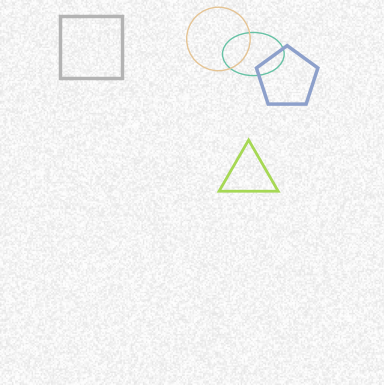[{"shape": "oval", "thickness": 1, "radius": 0.4, "center": [0.658, 0.86]}, {"shape": "pentagon", "thickness": 2.5, "radius": 0.42, "center": [0.746, 0.798]}, {"shape": "triangle", "thickness": 2, "radius": 0.44, "center": [0.646, 0.548]}, {"shape": "circle", "thickness": 1, "radius": 0.41, "center": [0.567, 0.899]}, {"shape": "square", "thickness": 2.5, "radius": 0.41, "center": [0.236, 0.878]}]